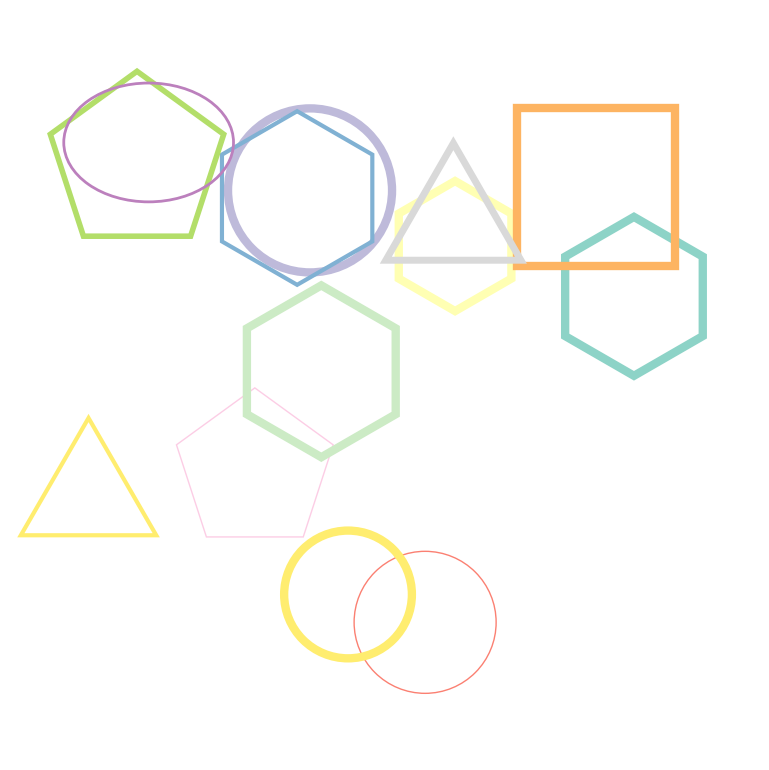[{"shape": "hexagon", "thickness": 3, "radius": 0.52, "center": [0.823, 0.615]}, {"shape": "hexagon", "thickness": 3, "radius": 0.42, "center": [0.591, 0.68]}, {"shape": "circle", "thickness": 3, "radius": 0.53, "center": [0.403, 0.753]}, {"shape": "circle", "thickness": 0.5, "radius": 0.46, "center": [0.552, 0.192]}, {"shape": "hexagon", "thickness": 1.5, "radius": 0.56, "center": [0.386, 0.743]}, {"shape": "square", "thickness": 3, "radius": 0.51, "center": [0.774, 0.757]}, {"shape": "pentagon", "thickness": 2, "radius": 0.59, "center": [0.178, 0.789]}, {"shape": "pentagon", "thickness": 0.5, "radius": 0.53, "center": [0.331, 0.389]}, {"shape": "triangle", "thickness": 2.5, "radius": 0.51, "center": [0.589, 0.713]}, {"shape": "oval", "thickness": 1, "radius": 0.55, "center": [0.193, 0.815]}, {"shape": "hexagon", "thickness": 3, "radius": 0.56, "center": [0.417, 0.518]}, {"shape": "circle", "thickness": 3, "radius": 0.41, "center": [0.452, 0.228]}, {"shape": "triangle", "thickness": 1.5, "radius": 0.51, "center": [0.115, 0.356]}]